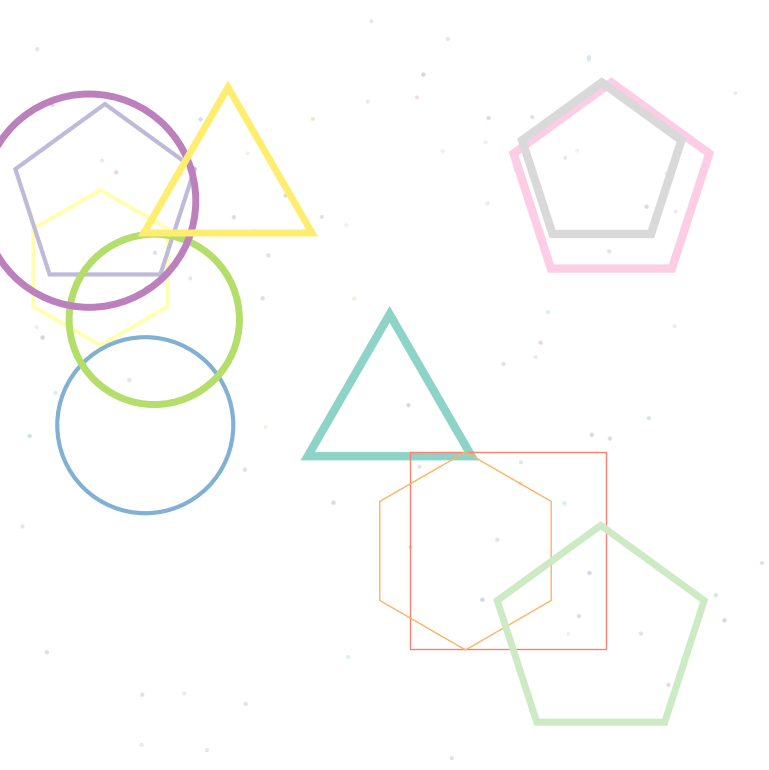[{"shape": "triangle", "thickness": 3, "radius": 0.61, "center": [0.506, 0.469]}, {"shape": "hexagon", "thickness": 1.5, "radius": 0.5, "center": [0.131, 0.652]}, {"shape": "pentagon", "thickness": 1.5, "radius": 0.61, "center": [0.136, 0.743]}, {"shape": "square", "thickness": 0.5, "radius": 0.64, "center": [0.66, 0.285]}, {"shape": "circle", "thickness": 1.5, "radius": 0.57, "center": [0.189, 0.448]}, {"shape": "hexagon", "thickness": 0.5, "radius": 0.64, "center": [0.605, 0.284]}, {"shape": "circle", "thickness": 2.5, "radius": 0.55, "center": [0.2, 0.585]}, {"shape": "pentagon", "thickness": 3, "radius": 0.67, "center": [0.794, 0.759]}, {"shape": "pentagon", "thickness": 3, "radius": 0.54, "center": [0.781, 0.784]}, {"shape": "circle", "thickness": 2.5, "radius": 0.69, "center": [0.116, 0.739]}, {"shape": "pentagon", "thickness": 2.5, "radius": 0.71, "center": [0.78, 0.176]}, {"shape": "triangle", "thickness": 2.5, "radius": 0.63, "center": [0.296, 0.76]}]